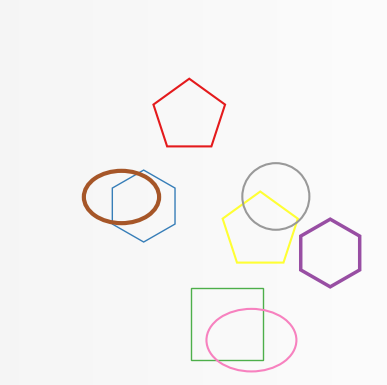[{"shape": "pentagon", "thickness": 1.5, "radius": 0.49, "center": [0.488, 0.698]}, {"shape": "hexagon", "thickness": 1, "radius": 0.47, "center": [0.371, 0.465]}, {"shape": "square", "thickness": 1, "radius": 0.46, "center": [0.587, 0.159]}, {"shape": "hexagon", "thickness": 2.5, "radius": 0.44, "center": [0.852, 0.343]}, {"shape": "pentagon", "thickness": 1.5, "radius": 0.51, "center": [0.672, 0.4]}, {"shape": "oval", "thickness": 3, "radius": 0.49, "center": [0.314, 0.488]}, {"shape": "oval", "thickness": 1.5, "radius": 0.58, "center": [0.649, 0.116]}, {"shape": "circle", "thickness": 1.5, "radius": 0.43, "center": [0.712, 0.49]}]